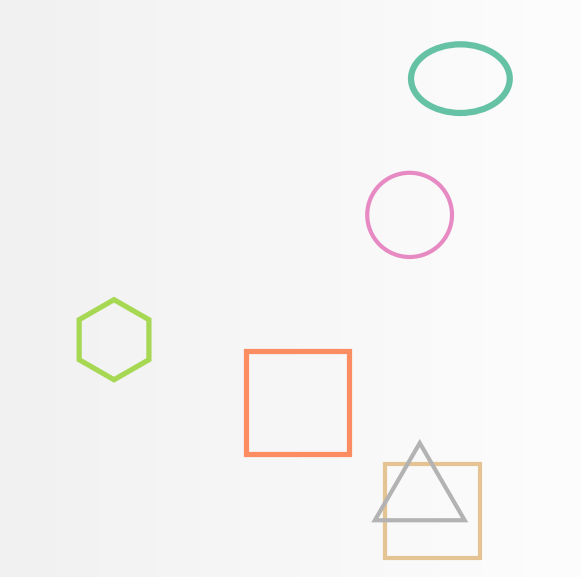[{"shape": "oval", "thickness": 3, "radius": 0.42, "center": [0.792, 0.863]}, {"shape": "square", "thickness": 2.5, "radius": 0.44, "center": [0.512, 0.302]}, {"shape": "circle", "thickness": 2, "radius": 0.36, "center": [0.705, 0.627]}, {"shape": "hexagon", "thickness": 2.5, "radius": 0.35, "center": [0.196, 0.411]}, {"shape": "square", "thickness": 2, "radius": 0.41, "center": [0.744, 0.114]}, {"shape": "triangle", "thickness": 2, "radius": 0.45, "center": [0.722, 0.143]}]